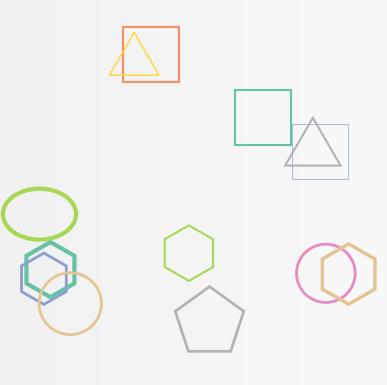[{"shape": "square", "thickness": 1.5, "radius": 0.36, "center": [0.678, 0.695]}, {"shape": "hexagon", "thickness": 3, "radius": 0.36, "center": [0.13, 0.3]}, {"shape": "square", "thickness": 1.5, "radius": 0.36, "center": [0.389, 0.859]}, {"shape": "hexagon", "thickness": 2, "radius": 0.33, "center": [0.113, 0.276]}, {"shape": "square", "thickness": 0.5, "radius": 0.36, "center": [0.826, 0.606]}, {"shape": "circle", "thickness": 2, "radius": 0.38, "center": [0.841, 0.29]}, {"shape": "hexagon", "thickness": 1.5, "radius": 0.36, "center": [0.487, 0.343]}, {"shape": "oval", "thickness": 3, "radius": 0.47, "center": [0.102, 0.444]}, {"shape": "triangle", "thickness": 1, "radius": 0.37, "center": [0.346, 0.842]}, {"shape": "hexagon", "thickness": 2.5, "radius": 0.39, "center": [0.9, 0.288]}, {"shape": "circle", "thickness": 2, "radius": 0.4, "center": [0.181, 0.211]}, {"shape": "triangle", "thickness": 1.5, "radius": 0.41, "center": [0.807, 0.611]}, {"shape": "pentagon", "thickness": 2, "radius": 0.46, "center": [0.541, 0.163]}]